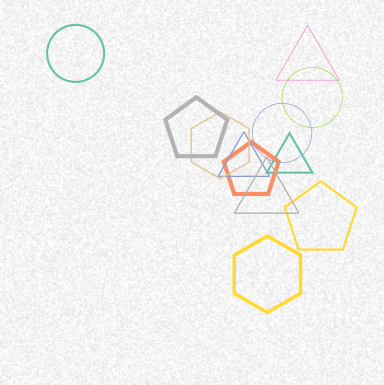[{"shape": "triangle", "thickness": 1.5, "radius": 0.34, "center": [0.752, 0.586]}, {"shape": "circle", "thickness": 1.5, "radius": 0.37, "center": [0.196, 0.861]}, {"shape": "pentagon", "thickness": 3, "radius": 0.37, "center": [0.652, 0.557]}, {"shape": "circle", "thickness": 0.5, "radius": 0.39, "center": [0.733, 0.655]}, {"shape": "triangle", "thickness": 1, "radius": 0.39, "center": [0.633, 0.58]}, {"shape": "triangle", "thickness": 0.5, "radius": 0.48, "center": [0.799, 0.839]}, {"shape": "circle", "thickness": 0.5, "radius": 0.39, "center": [0.811, 0.747]}, {"shape": "pentagon", "thickness": 1.5, "radius": 0.49, "center": [0.833, 0.431]}, {"shape": "hexagon", "thickness": 2.5, "radius": 0.5, "center": [0.695, 0.288]}, {"shape": "hexagon", "thickness": 1, "radius": 0.43, "center": [0.572, 0.623]}, {"shape": "triangle", "thickness": 1, "radius": 0.48, "center": [0.693, 0.495]}, {"shape": "pentagon", "thickness": 3, "radius": 0.42, "center": [0.51, 0.663]}]